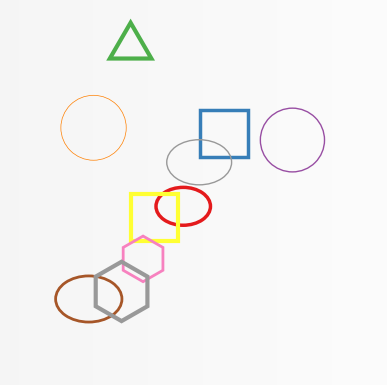[{"shape": "oval", "thickness": 2.5, "radius": 0.35, "center": [0.473, 0.464]}, {"shape": "square", "thickness": 2.5, "radius": 0.31, "center": [0.578, 0.654]}, {"shape": "triangle", "thickness": 3, "radius": 0.31, "center": [0.337, 0.879]}, {"shape": "circle", "thickness": 1, "radius": 0.41, "center": [0.755, 0.636]}, {"shape": "circle", "thickness": 0.5, "radius": 0.42, "center": [0.241, 0.668]}, {"shape": "square", "thickness": 3, "radius": 0.31, "center": [0.399, 0.435]}, {"shape": "oval", "thickness": 2, "radius": 0.43, "center": [0.229, 0.223]}, {"shape": "hexagon", "thickness": 2, "radius": 0.3, "center": [0.369, 0.328]}, {"shape": "oval", "thickness": 1, "radius": 0.42, "center": [0.514, 0.579]}, {"shape": "hexagon", "thickness": 3, "radius": 0.39, "center": [0.314, 0.243]}]